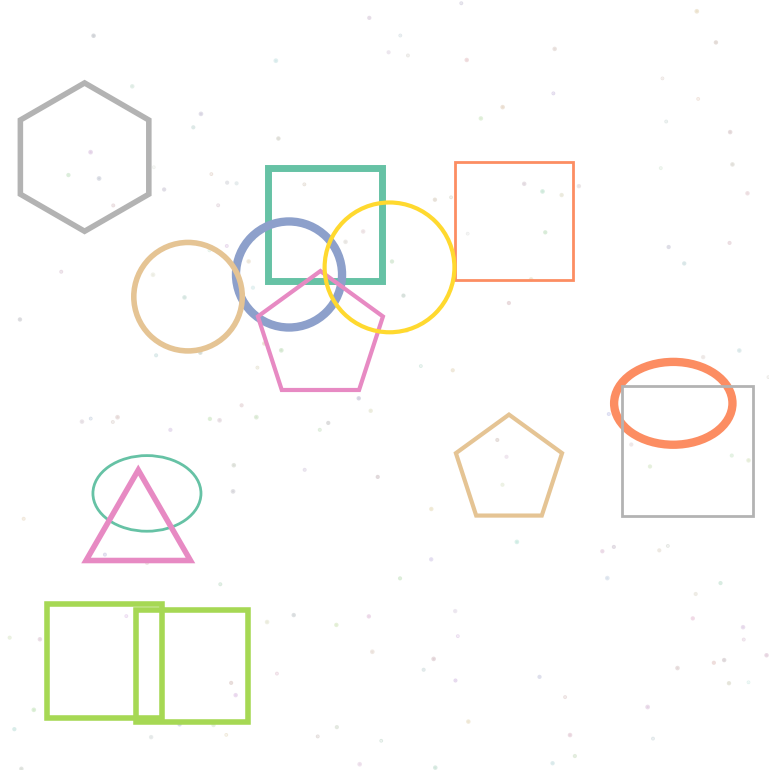[{"shape": "square", "thickness": 2.5, "radius": 0.37, "center": [0.422, 0.708]}, {"shape": "oval", "thickness": 1, "radius": 0.35, "center": [0.191, 0.359]}, {"shape": "oval", "thickness": 3, "radius": 0.38, "center": [0.874, 0.476]}, {"shape": "square", "thickness": 1, "radius": 0.38, "center": [0.668, 0.713]}, {"shape": "circle", "thickness": 3, "radius": 0.34, "center": [0.375, 0.644]}, {"shape": "triangle", "thickness": 2, "radius": 0.39, "center": [0.18, 0.311]}, {"shape": "pentagon", "thickness": 1.5, "radius": 0.43, "center": [0.416, 0.563]}, {"shape": "square", "thickness": 2, "radius": 0.36, "center": [0.249, 0.135]}, {"shape": "square", "thickness": 2, "radius": 0.37, "center": [0.136, 0.142]}, {"shape": "circle", "thickness": 1.5, "radius": 0.42, "center": [0.506, 0.653]}, {"shape": "pentagon", "thickness": 1.5, "radius": 0.36, "center": [0.661, 0.389]}, {"shape": "circle", "thickness": 2, "radius": 0.35, "center": [0.244, 0.615]}, {"shape": "square", "thickness": 1, "radius": 0.42, "center": [0.893, 0.414]}, {"shape": "hexagon", "thickness": 2, "radius": 0.48, "center": [0.11, 0.796]}]